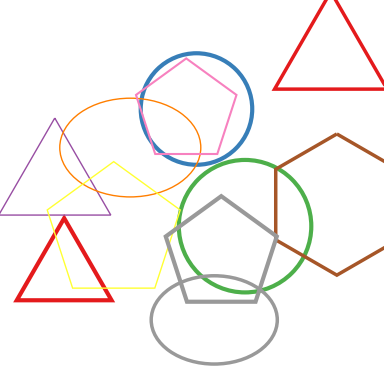[{"shape": "triangle", "thickness": 3, "radius": 0.71, "center": [0.167, 0.291]}, {"shape": "triangle", "thickness": 2.5, "radius": 0.84, "center": [0.859, 0.853]}, {"shape": "circle", "thickness": 3, "radius": 0.72, "center": [0.51, 0.717]}, {"shape": "circle", "thickness": 3, "radius": 0.86, "center": [0.637, 0.413]}, {"shape": "triangle", "thickness": 1, "radius": 0.84, "center": [0.142, 0.525]}, {"shape": "oval", "thickness": 1, "radius": 0.92, "center": [0.338, 0.617]}, {"shape": "pentagon", "thickness": 1, "radius": 0.91, "center": [0.295, 0.399]}, {"shape": "hexagon", "thickness": 2.5, "radius": 0.92, "center": [0.875, 0.469]}, {"shape": "pentagon", "thickness": 1.5, "radius": 0.69, "center": [0.484, 0.711]}, {"shape": "oval", "thickness": 2.5, "radius": 0.82, "center": [0.556, 0.169]}, {"shape": "pentagon", "thickness": 3, "radius": 0.76, "center": [0.575, 0.339]}]